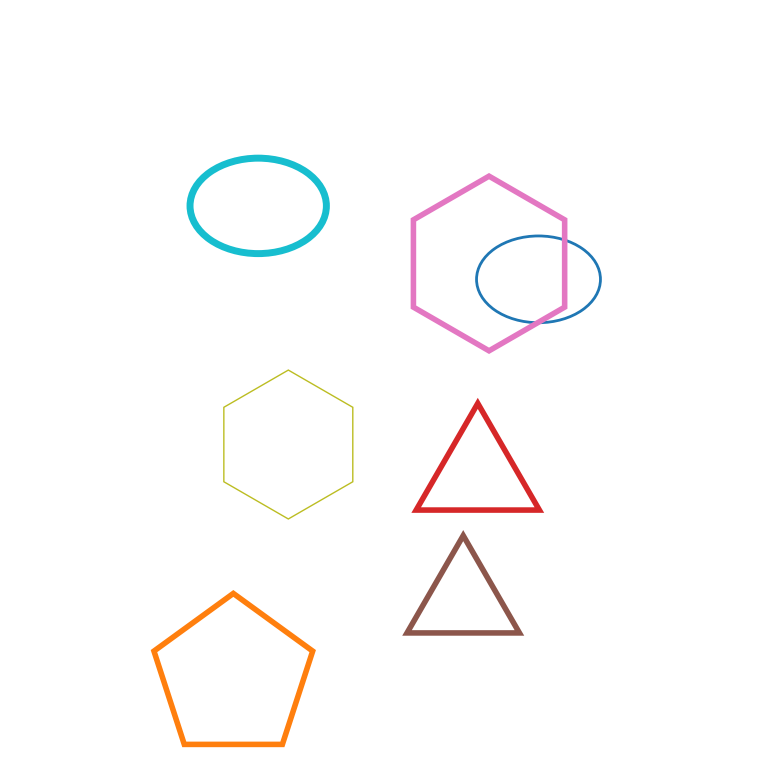[{"shape": "oval", "thickness": 1, "radius": 0.4, "center": [0.699, 0.637]}, {"shape": "pentagon", "thickness": 2, "radius": 0.54, "center": [0.303, 0.121]}, {"shape": "triangle", "thickness": 2, "radius": 0.46, "center": [0.62, 0.384]}, {"shape": "triangle", "thickness": 2, "radius": 0.42, "center": [0.602, 0.22]}, {"shape": "hexagon", "thickness": 2, "radius": 0.57, "center": [0.635, 0.658]}, {"shape": "hexagon", "thickness": 0.5, "radius": 0.48, "center": [0.374, 0.423]}, {"shape": "oval", "thickness": 2.5, "radius": 0.44, "center": [0.335, 0.733]}]